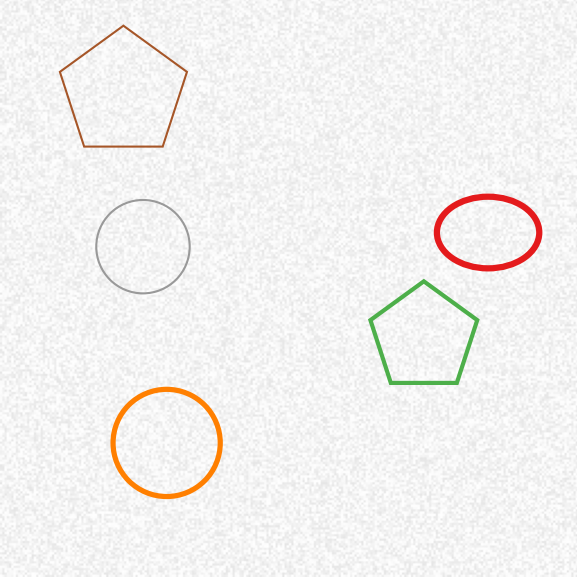[{"shape": "oval", "thickness": 3, "radius": 0.44, "center": [0.845, 0.596]}, {"shape": "pentagon", "thickness": 2, "radius": 0.49, "center": [0.734, 0.415]}, {"shape": "circle", "thickness": 2.5, "radius": 0.46, "center": [0.289, 0.232]}, {"shape": "pentagon", "thickness": 1, "radius": 0.58, "center": [0.214, 0.839]}, {"shape": "circle", "thickness": 1, "radius": 0.4, "center": [0.248, 0.572]}]